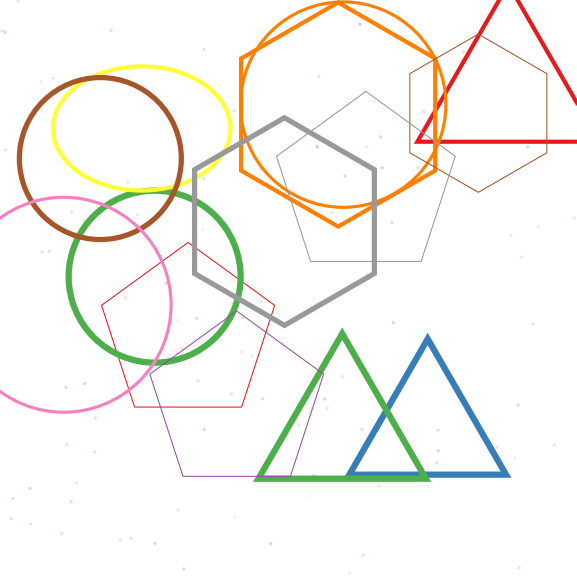[{"shape": "triangle", "thickness": 2, "radius": 0.91, "center": [0.88, 0.845]}, {"shape": "pentagon", "thickness": 0.5, "radius": 0.79, "center": [0.326, 0.422]}, {"shape": "triangle", "thickness": 3, "radius": 0.78, "center": [0.741, 0.256]}, {"shape": "circle", "thickness": 3, "radius": 0.74, "center": [0.268, 0.52]}, {"shape": "triangle", "thickness": 3, "radius": 0.84, "center": [0.593, 0.254]}, {"shape": "pentagon", "thickness": 0.5, "radius": 0.79, "center": [0.41, 0.302]}, {"shape": "circle", "thickness": 1.5, "radius": 0.89, "center": [0.594, 0.818]}, {"shape": "hexagon", "thickness": 2, "radius": 0.97, "center": [0.586, 0.801]}, {"shape": "oval", "thickness": 2, "radius": 0.77, "center": [0.245, 0.777]}, {"shape": "hexagon", "thickness": 0.5, "radius": 0.68, "center": [0.828, 0.803]}, {"shape": "circle", "thickness": 2.5, "radius": 0.7, "center": [0.174, 0.725]}, {"shape": "circle", "thickness": 1.5, "radius": 0.93, "center": [0.11, 0.471]}, {"shape": "hexagon", "thickness": 2.5, "radius": 0.9, "center": [0.493, 0.615]}, {"shape": "pentagon", "thickness": 0.5, "radius": 0.81, "center": [0.634, 0.678]}]